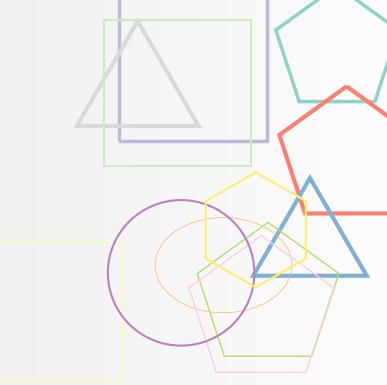[{"shape": "pentagon", "thickness": 2.5, "radius": 0.83, "center": [0.87, 0.871]}, {"shape": "square", "thickness": 1, "radius": 0.91, "center": [0.132, 0.194]}, {"shape": "square", "thickness": 2.5, "radius": 0.95, "center": [0.499, 0.823]}, {"shape": "pentagon", "thickness": 3, "radius": 0.91, "center": [0.894, 0.593]}, {"shape": "triangle", "thickness": 3, "radius": 0.85, "center": [0.8, 0.368]}, {"shape": "oval", "thickness": 0.5, "radius": 0.88, "center": [0.577, 0.311]}, {"shape": "pentagon", "thickness": 1, "radius": 0.96, "center": [0.692, 0.23]}, {"shape": "pentagon", "thickness": 1, "radius": 0.98, "center": [0.674, 0.192]}, {"shape": "triangle", "thickness": 3, "radius": 0.91, "center": [0.355, 0.764]}, {"shape": "circle", "thickness": 1.5, "radius": 0.95, "center": [0.467, 0.291]}, {"shape": "square", "thickness": 1.5, "radius": 0.95, "center": [0.458, 0.758]}, {"shape": "hexagon", "thickness": 1.5, "radius": 0.75, "center": [0.66, 0.403]}]